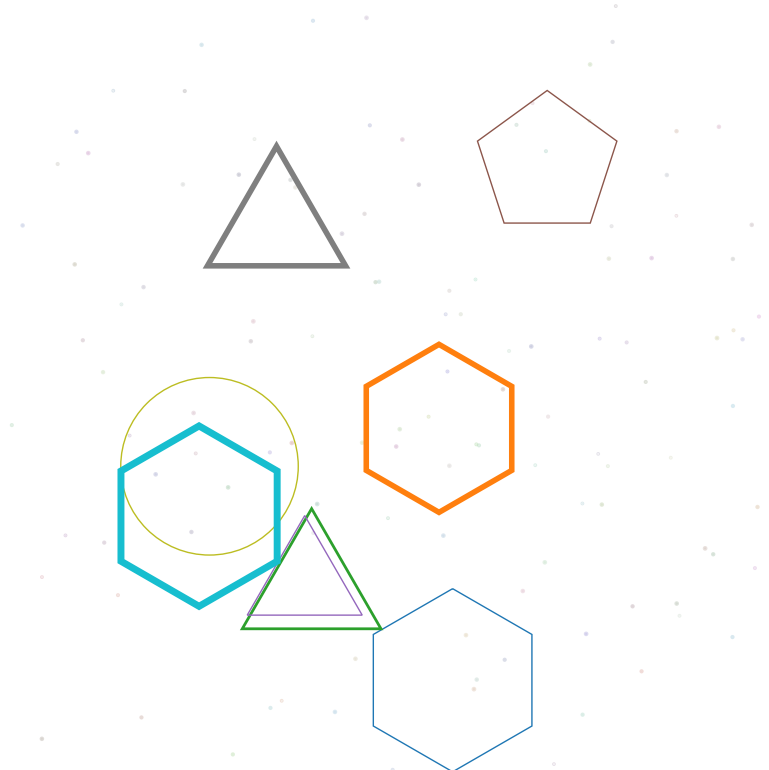[{"shape": "hexagon", "thickness": 0.5, "radius": 0.59, "center": [0.588, 0.117]}, {"shape": "hexagon", "thickness": 2, "radius": 0.55, "center": [0.57, 0.444]}, {"shape": "triangle", "thickness": 1, "radius": 0.52, "center": [0.405, 0.235]}, {"shape": "triangle", "thickness": 0.5, "radius": 0.43, "center": [0.396, 0.244]}, {"shape": "pentagon", "thickness": 0.5, "radius": 0.48, "center": [0.711, 0.787]}, {"shape": "triangle", "thickness": 2, "radius": 0.52, "center": [0.359, 0.707]}, {"shape": "circle", "thickness": 0.5, "radius": 0.58, "center": [0.272, 0.394]}, {"shape": "hexagon", "thickness": 2.5, "radius": 0.59, "center": [0.259, 0.33]}]